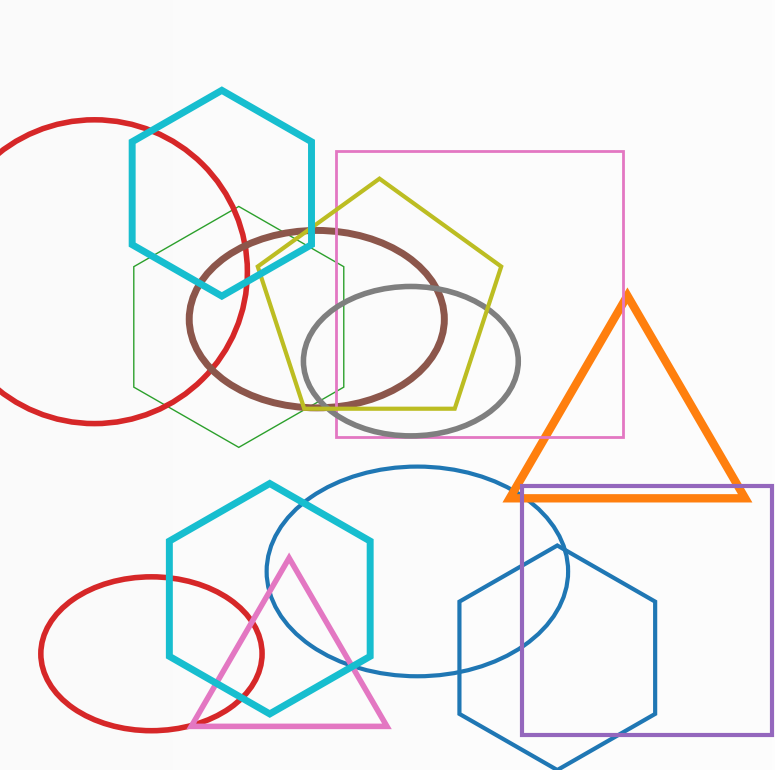[{"shape": "oval", "thickness": 1.5, "radius": 0.97, "center": [0.539, 0.258]}, {"shape": "hexagon", "thickness": 1.5, "radius": 0.73, "center": [0.719, 0.146]}, {"shape": "triangle", "thickness": 3, "radius": 0.88, "center": [0.81, 0.441]}, {"shape": "hexagon", "thickness": 0.5, "radius": 0.78, "center": [0.308, 0.575]}, {"shape": "oval", "thickness": 2, "radius": 0.71, "center": [0.195, 0.151]}, {"shape": "circle", "thickness": 2, "radius": 0.99, "center": [0.122, 0.647]}, {"shape": "square", "thickness": 1.5, "radius": 0.81, "center": [0.834, 0.207]}, {"shape": "oval", "thickness": 2.5, "radius": 0.82, "center": [0.409, 0.586]}, {"shape": "square", "thickness": 1, "radius": 0.93, "center": [0.619, 0.618]}, {"shape": "triangle", "thickness": 2, "radius": 0.73, "center": [0.373, 0.13]}, {"shape": "oval", "thickness": 2, "radius": 0.69, "center": [0.53, 0.531]}, {"shape": "pentagon", "thickness": 1.5, "radius": 0.83, "center": [0.49, 0.603]}, {"shape": "hexagon", "thickness": 2.5, "radius": 0.75, "center": [0.348, 0.222]}, {"shape": "hexagon", "thickness": 2.5, "radius": 0.67, "center": [0.286, 0.749]}]